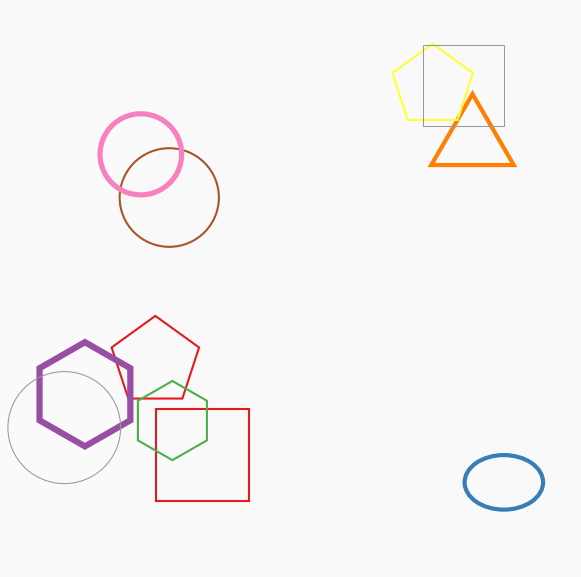[{"shape": "pentagon", "thickness": 1, "radius": 0.4, "center": [0.267, 0.373]}, {"shape": "square", "thickness": 1, "radius": 0.4, "center": [0.349, 0.211]}, {"shape": "oval", "thickness": 2, "radius": 0.34, "center": [0.867, 0.164]}, {"shape": "hexagon", "thickness": 1, "radius": 0.34, "center": [0.297, 0.271]}, {"shape": "hexagon", "thickness": 3, "radius": 0.45, "center": [0.146, 0.316]}, {"shape": "triangle", "thickness": 2, "radius": 0.41, "center": [0.813, 0.754]}, {"shape": "pentagon", "thickness": 1, "radius": 0.36, "center": [0.744, 0.85]}, {"shape": "circle", "thickness": 1, "radius": 0.43, "center": [0.291, 0.657]}, {"shape": "circle", "thickness": 2.5, "radius": 0.35, "center": [0.242, 0.732]}, {"shape": "circle", "thickness": 0.5, "radius": 0.48, "center": [0.111, 0.259]}, {"shape": "square", "thickness": 0.5, "radius": 0.35, "center": [0.797, 0.851]}]